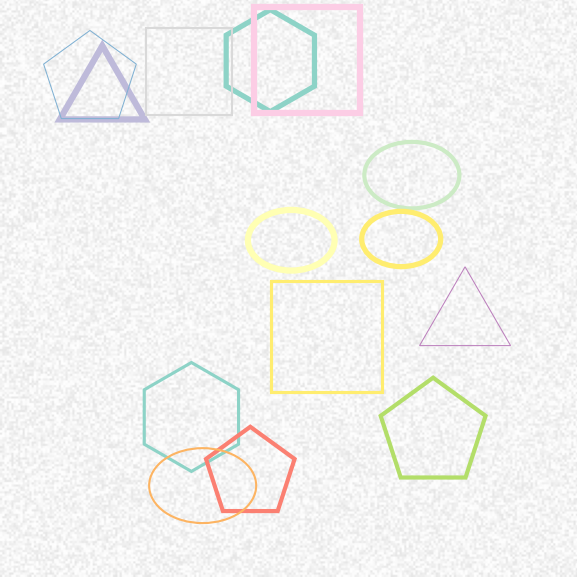[{"shape": "hexagon", "thickness": 2.5, "radius": 0.44, "center": [0.468, 0.894]}, {"shape": "hexagon", "thickness": 1.5, "radius": 0.47, "center": [0.331, 0.277]}, {"shape": "oval", "thickness": 3, "radius": 0.38, "center": [0.504, 0.583]}, {"shape": "triangle", "thickness": 3, "radius": 0.42, "center": [0.177, 0.835]}, {"shape": "pentagon", "thickness": 2, "radius": 0.4, "center": [0.433, 0.179]}, {"shape": "pentagon", "thickness": 0.5, "radius": 0.42, "center": [0.156, 0.862]}, {"shape": "oval", "thickness": 1, "radius": 0.46, "center": [0.351, 0.158]}, {"shape": "pentagon", "thickness": 2, "radius": 0.48, "center": [0.75, 0.25]}, {"shape": "square", "thickness": 3, "radius": 0.46, "center": [0.532, 0.895]}, {"shape": "square", "thickness": 1, "radius": 0.37, "center": [0.327, 0.875]}, {"shape": "triangle", "thickness": 0.5, "radius": 0.45, "center": [0.805, 0.446]}, {"shape": "oval", "thickness": 2, "radius": 0.41, "center": [0.713, 0.696]}, {"shape": "oval", "thickness": 2.5, "radius": 0.34, "center": [0.695, 0.585]}, {"shape": "square", "thickness": 1.5, "radius": 0.48, "center": [0.565, 0.416]}]